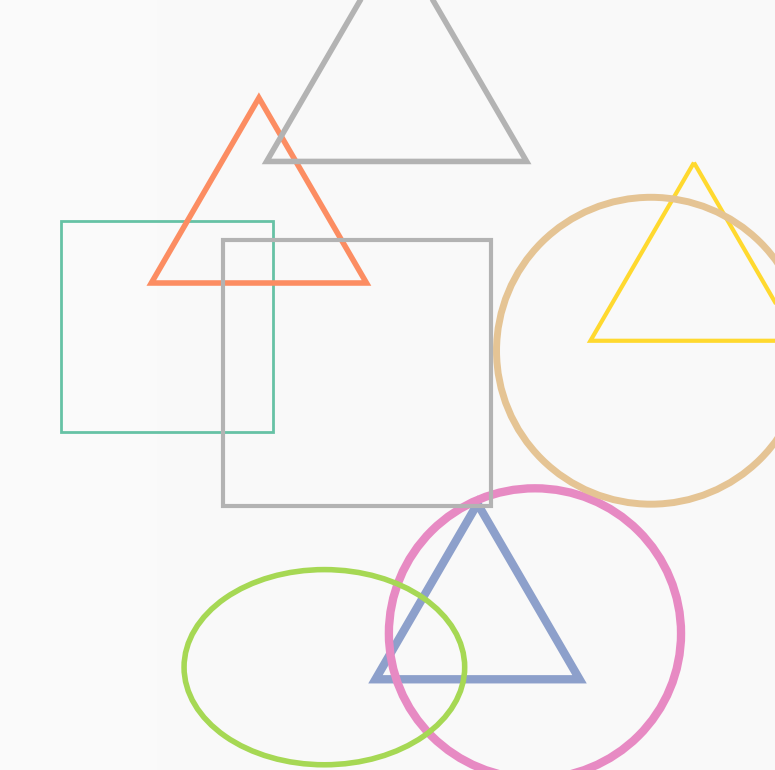[{"shape": "square", "thickness": 1, "radius": 0.68, "center": [0.216, 0.576]}, {"shape": "triangle", "thickness": 2, "radius": 0.8, "center": [0.334, 0.713]}, {"shape": "triangle", "thickness": 3, "radius": 0.76, "center": [0.616, 0.194]}, {"shape": "circle", "thickness": 3, "radius": 0.94, "center": [0.69, 0.177]}, {"shape": "oval", "thickness": 2, "radius": 0.91, "center": [0.419, 0.134]}, {"shape": "triangle", "thickness": 1.5, "radius": 0.77, "center": [0.895, 0.635]}, {"shape": "circle", "thickness": 2.5, "radius": 1.0, "center": [0.84, 0.545]}, {"shape": "square", "thickness": 1.5, "radius": 0.87, "center": [0.46, 0.515]}, {"shape": "triangle", "thickness": 2, "radius": 0.97, "center": [0.512, 0.887]}]